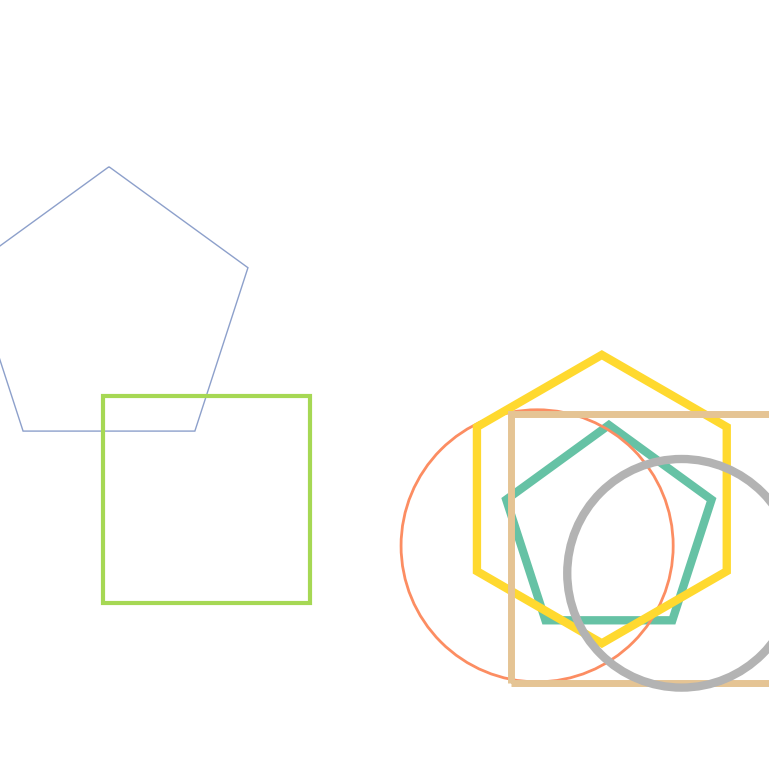[{"shape": "pentagon", "thickness": 3, "radius": 0.7, "center": [0.791, 0.308]}, {"shape": "circle", "thickness": 1, "radius": 0.88, "center": [0.698, 0.291]}, {"shape": "pentagon", "thickness": 0.5, "radius": 0.95, "center": [0.142, 0.594]}, {"shape": "square", "thickness": 1.5, "radius": 0.67, "center": [0.269, 0.351]}, {"shape": "hexagon", "thickness": 3, "radius": 0.94, "center": [0.782, 0.352]}, {"shape": "square", "thickness": 2.5, "radius": 0.87, "center": [0.838, 0.288]}, {"shape": "circle", "thickness": 3, "radius": 0.74, "center": [0.885, 0.255]}]